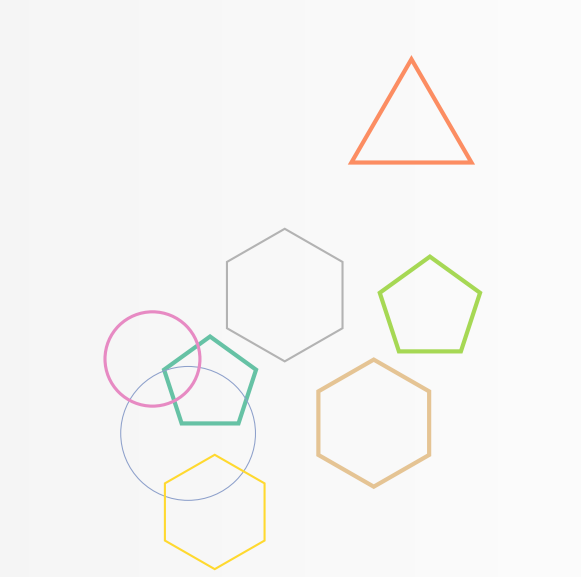[{"shape": "pentagon", "thickness": 2, "radius": 0.42, "center": [0.361, 0.333]}, {"shape": "triangle", "thickness": 2, "radius": 0.6, "center": [0.708, 0.777]}, {"shape": "circle", "thickness": 0.5, "radius": 0.58, "center": [0.324, 0.249]}, {"shape": "circle", "thickness": 1.5, "radius": 0.41, "center": [0.262, 0.378]}, {"shape": "pentagon", "thickness": 2, "radius": 0.45, "center": [0.74, 0.464]}, {"shape": "hexagon", "thickness": 1, "radius": 0.49, "center": [0.369, 0.113]}, {"shape": "hexagon", "thickness": 2, "radius": 0.55, "center": [0.643, 0.266]}, {"shape": "hexagon", "thickness": 1, "radius": 0.57, "center": [0.49, 0.488]}]